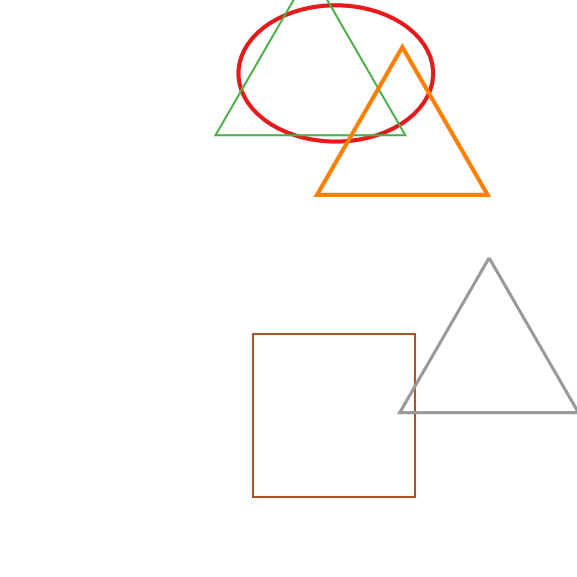[{"shape": "oval", "thickness": 2, "radius": 0.84, "center": [0.581, 0.872]}, {"shape": "triangle", "thickness": 1, "radius": 0.95, "center": [0.538, 0.86]}, {"shape": "triangle", "thickness": 2, "radius": 0.85, "center": [0.697, 0.747]}, {"shape": "square", "thickness": 1, "radius": 0.7, "center": [0.578, 0.28]}, {"shape": "triangle", "thickness": 1.5, "radius": 0.89, "center": [0.847, 0.374]}]